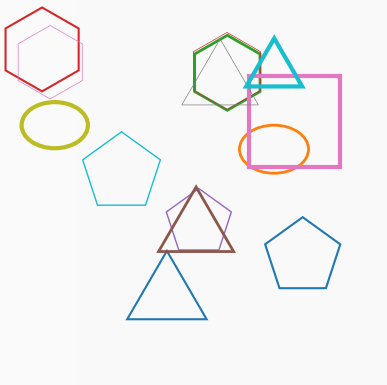[{"shape": "pentagon", "thickness": 1.5, "radius": 0.51, "center": [0.781, 0.334]}, {"shape": "triangle", "thickness": 1.5, "radius": 0.59, "center": [0.431, 0.23]}, {"shape": "oval", "thickness": 2, "radius": 0.45, "center": [0.707, 0.612]}, {"shape": "hexagon", "thickness": 2, "radius": 0.49, "center": [0.587, 0.811]}, {"shape": "hexagon", "thickness": 1.5, "radius": 0.54, "center": [0.109, 0.872]}, {"shape": "hexagon", "thickness": 0.5, "radius": 0.5, "center": [0.586, 0.815]}, {"shape": "pentagon", "thickness": 1, "radius": 0.44, "center": [0.513, 0.422]}, {"shape": "triangle", "thickness": 2, "radius": 0.56, "center": [0.506, 0.403]}, {"shape": "hexagon", "thickness": 0.5, "radius": 0.48, "center": [0.13, 0.838]}, {"shape": "square", "thickness": 3, "radius": 0.59, "center": [0.76, 0.685]}, {"shape": "triangle", "thickness": 0.5, "radius": 0.57, "center": [0.568, 0.785]}, {"shape": "oval", "thickness": 3, "radius": 0.43, "center": [0.141, 0.675]}, {"shape": "pentagon", "thickness": 1, "radius": 0.53, "center": [0.314, 0.552]}, {"shape": "triangle", "thickness": 3, "radius": 0.42, "center": [0.708, 0.817]}]